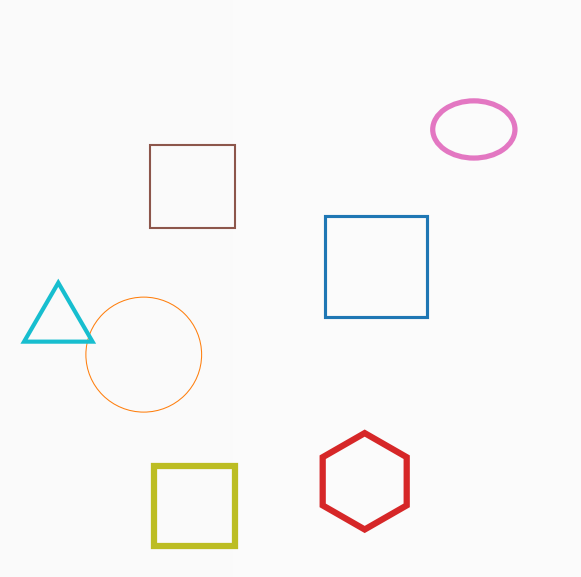[{"shape": "square", "thickness": 1.5, "radius": 0.44, "center": [0.647, 0.537]}, {"shape": "circle", "thickness": 0.5, "radius": 0.5, "center": [0.247, 0.385]}, {"shape": "hexagon", "thickness": 3, "radius": 0.42, "center": [0.627, 0.166]}, {"shape": "square", "thickness": 1, "radius": 0.36, "center": [0.331, 0.676]}, {"shape": "oval", "thickness": 2.5, "radius": 0.35, "center": [0.815, 0.775]}, {"shape": "square", "thickness": 3, "radius": 0.35, "center": [0.335, 0.123]}, {"shape": "triangle", "thickness": 2, "radius": 0.34, "center": [0.1, 0.442]}]